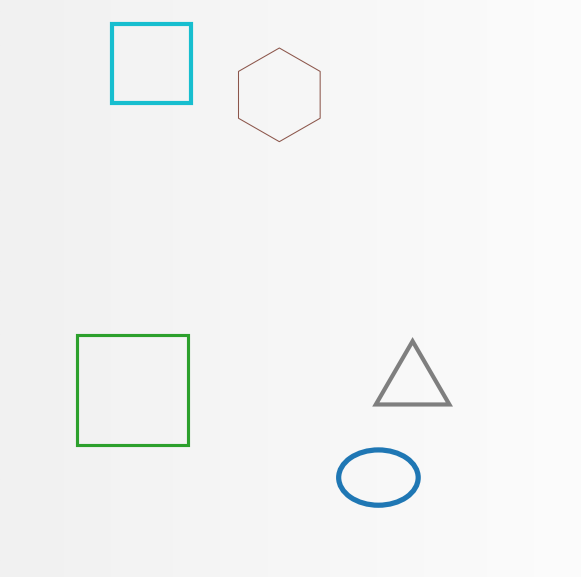[{"shape": "oval", "thickness": 2.5, "radius": 0.34, "center": [0.651, 0.172]}, {"shape": "square", "thickness": 1.5, "radius": 0.48, "center": [0.228, 0.324]}, {"shape": "hexagon", "thickness": 0.5, "radius": 0.41, "center": [0.481, 0.835]}, {"shape": "triangle", "thickness": 2, "radius": 0.37, "center": [0.71, 0.335]}, {"shape": "square", "thickness": 2, "radius": 0.34, "center": [0.26, 0.89]}]